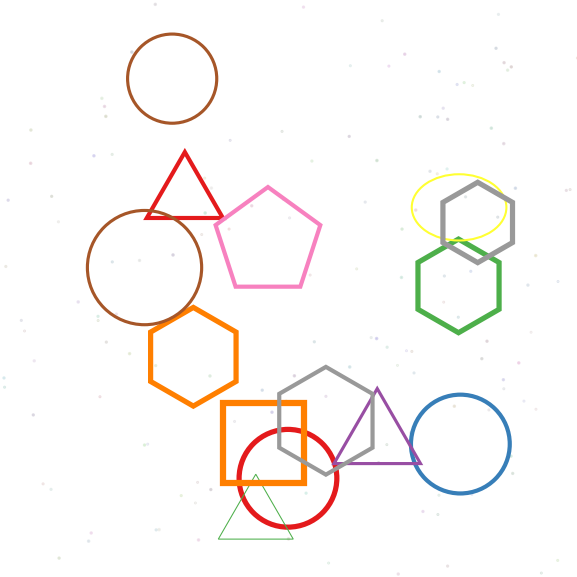[{"shape": "circle", "thickness": 2.5, "radius": 0.42, "center": [0.499, 0.171]}, {"shape": "triangle", "thickness": 2, "radius": 0.38, "center": [0.32, 0.66]}, {"shape": "circle", "thickness": 2, "radius": 0.43, "center": [0.797, 0.23]}, {"shape": "hexagon", "thickness": 2.5, "radius": 0.41, "center": [0.794, 0.504]}, {"shape": "triangle", "thickness": 0.5, "radius": 0.37, "center": [0.443, 0.103]}, {"shape": "triangle", "thickness": 1.5, "radius": 0.43, "center": [0.653, 0.24]}, {"shape": "hexagon", "thickness": 2.5, "radius": 0.43, "center": [0.335, 0.381]}, {"shape": "square", "thickness": 3, "radius": 0.35, "center": [0.456, 0.232]}, {"shape": "oval", "thickness": 1, "radius": 0.41, "center": [0.795, 0.64]}, {"shape": "circle", "thickness": 1.5, "radius": 0.49, "center": [0.25, 0.536]}, {"shape": "circle", "thickness": 1.5, "radius": 0.39, "center": [0.298, 0.863]}, {"shape": "pentagon", "thickness": 2, "radius": 0.48, "center": [0.464, 0.58]}, {"shape": "hexagon", "thickness": 2, "radius": 0.47, "center": [0.564, 0.271]}, {"shape": "hexagon", "thickness": 2.5, "radius": 0.35, "center": [0.827, 0.614]}]